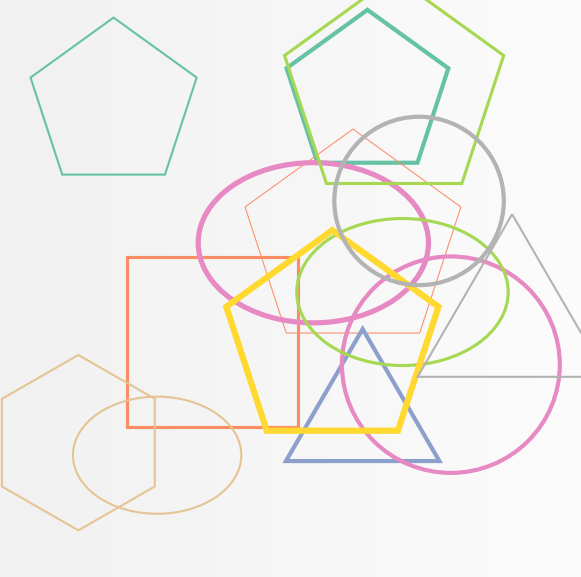[{"shape": "pentagon", "thickness": 2, "radius": 0.73, "center": [0.632, 0.836]}, {"shape": "pentagon", "thickness": 1, "radius": 0.75, "center": [0.195, 0.818]}, {"shape": "pentagon", "thickness": 0.5, "radius": 0.98, "center": [0.607, 0.58]}, {"shape": "square", "thickness": 1.5, "radius": 0.74, "center": [0.366, 0.407]}, {"shape": "triangle", "thickness": 2, "radius": 0.76, "center": [0.624, 0.277]}, {"shape": "oval", "thickness": 2.5, "radius": 0.99, "center": [0.539, 0.579]}, {"shape": "circle", "thickness": 2, "radius": 0.94, "center": [0.776, 0.368]}, {"shape": "pentagon", "thickness": 1.5, "radius": 0.99, "center": [0.678, 0.842]}, {"shape": "oval", "thickness": 1.5, "radius": 0.91, "center": [0.692, 0.493]}, {"shape": "pentagon", "thickness": 3, "radius": 0.96, "center": [0.572, 0.409]}, {"shape": "hexagon", "thickness": 1, "radius": 0.76, "center": [0.135, 0.233]}, {"shape": "oval", "thickness": 1, "radius": 0.72, "center": [0.27, 0.211]}, {"shape": "triangle", "thickness": 1, "radius": 0.94, "center": [0.881, 0.44]}, {"shape": "circle", "thickness": 2, "radius": 0.73, "center": [0.721, 0.651]}]